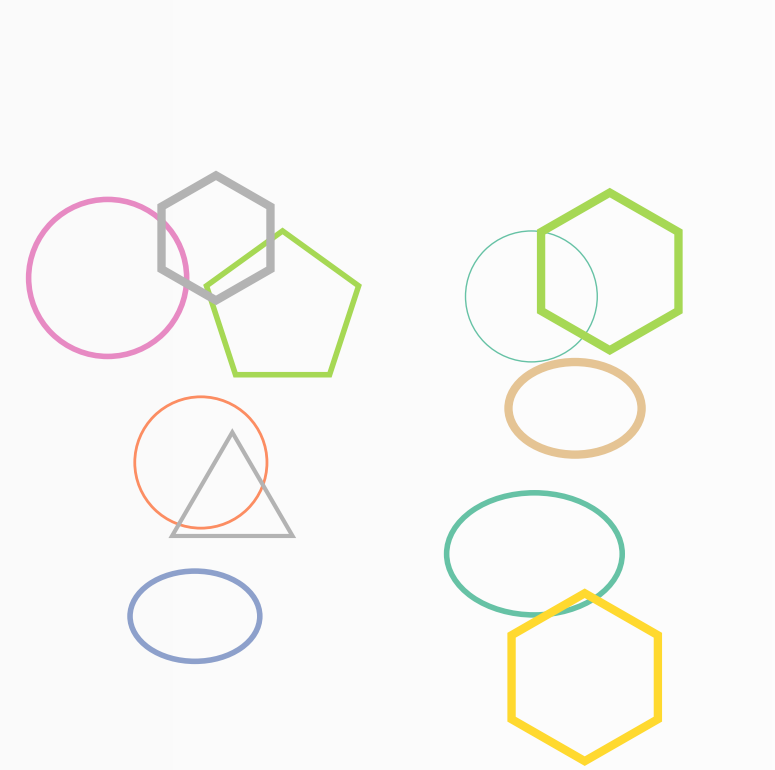[{"shape": "circle", "thickness": 0.5, "radius": 0.43, "center": [0.686, 0.615]}, {"shape": "oval", "thickness": 2, "radius": 0.57, "center": [0.69, 0.281]}, {"shape": "circle", "thickness": 1, "radius": 0.43, "center": [0.259, 0.399]}, {"shape": "oval", "thickness": 2, "radius": 0.42, "center": [0.252, 0.2]}, {"shape": "circle", "thickness": 2, "radius": 0.51, "center": [0.139, 0.639]}, {"shape": "hexagon", "thickness": 3, "radius": 0.51, "center": [0.787, 0.647]}, {"shape": "pentagon", "thickness": 2, "radius": 0.52, "center": [0.365, 0.597]}, {"shape": "hexagon", "thickness": 3, "radius": 0.55, "center": [0.754, 0.121]}, {"shape": "oval", "thickness": 3, "radius": 0.43, "center": [0.742, 0.47]}, {"shape": "hexagon", "thickness": 3, "radius": 0.41, "center": [0.279, 0.691]}, {"shape": "triangle", "thickness": 1.5, "radius": 0.45, "center": [0.3, 0.349]}]